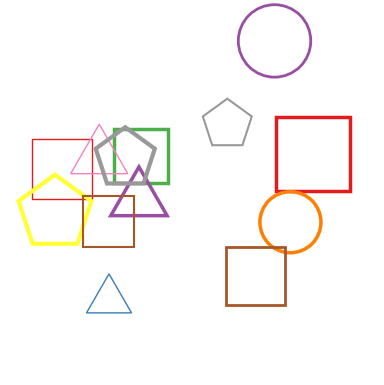[{"shape": "square", "thickness": 2.5, "radius": 0.48, "center": [0.813, 0.6]}, {"shape": "square", "thickness": 1, "radius": 0.39, "center": [0.161, 0.561]}, {"shape": "triangle", "thickness": 1, "radius": 0.34, "center": [0.283, 0.221]}, {"shape": "square", "thickness": 2.5, "radius": 0.35, "center": [0.366, 0.594]}, {"shape": "circle", "thickness": 2, "radius": 0.47, "center": [0.713, 0.894]}, {"shape": "triangle", "thickness": 2.5, "radius": 0.42, "center": [0.361, 0.482]}, {"shape": "circle", "thickness": 2.5, "radius": 0.4, "center": [0.754, 0.423]}, {"shape": "pentagon", "thickness": 3, "radius": 0.5, "center": [0.143, 0.447]}, {"shape": "square", "thickness": 2, "radius": 0.38, "center": [0.663, 0.284]}, {"shape": "square", "thickness": 1.5, "radius": 0.33, "center": [0.282, 0.425]}, {"shape": "triangle", "thickness": 1, "radius": 0.43, "center": [0.258, 0.592]}, {"shape": "pentagon", "thickness": 3, "radius": 0.4, "center": [0.325, 0.589]}, {"shape": "pentagon", "thickness": 1.5, "radius": 0.33, "center": [0.59, 0.677]}]